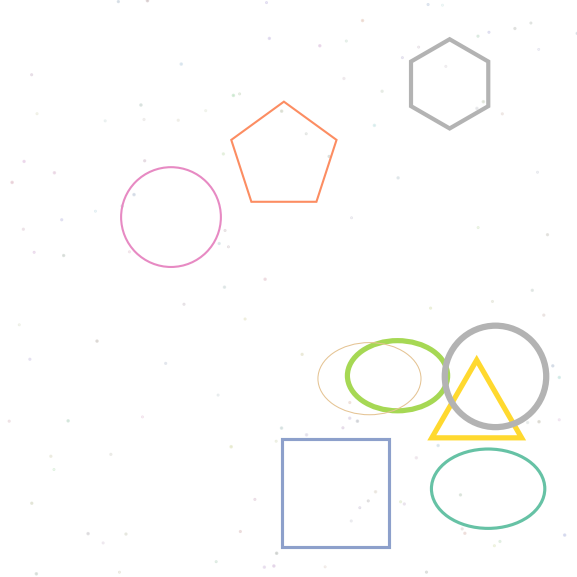[{"shape": "oval", "thickness": 1.5, "radius": 0.49, "center": [0.845, 0.153]}, {"shape": "pentagon", "thickness": 1, "radius": 0.48, "center": [0.492, 0.727]}, {"shape": "square", "thickness": 1.5, "radius": 0.47, "center": [0.581, 0.145]}, {"shape": "circle", "thickness": 1, "radius": 0.43, "center": [0.296, 0.623]}, {"shape": "oval", "thickness": 2.5, "radius": 0.43, "center": [0.688, 0.349]}, {"shape": "triangle", "thickness": 2.5, "radius": 0.45, "center": [0.825, 0.286]}, {"shape": "oval", "thickness": 0.5, "radius": 0.45, "center": [0.64, 0.343]}, {"shape": "circle", "thickness": 3, "radius": 0.44, "center": [0.858, 0.347]}, {"shape": "hexagon", "thickness": 2, "radius": 0.39, "center": [0.779, 0.854]}]